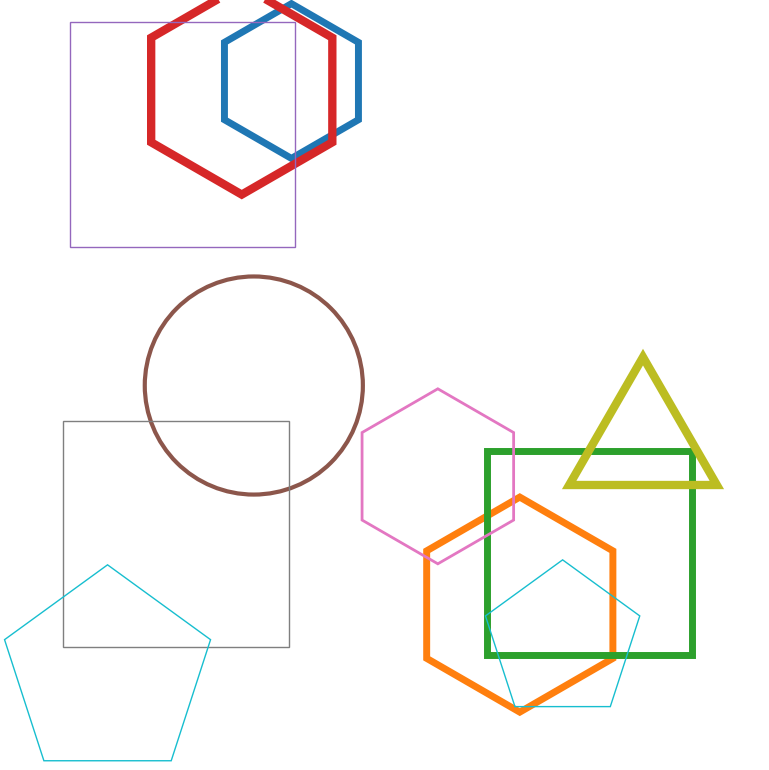[{"shape": "hexagon", "thickness": 2.5, "radius": 0.5, "center": [0.379, 0.895]}, {"shape": "hexagon", "thickness": 2.5, "radius": 0.7, "center": [0.675, 0.215]}, {"shape": "square", "thickness": 2.5, "radius": 0.66, "center": [0.766, 0.282]}, {"shape": "hexagon", "thickness": 3, "radius": 0.68, "center": [0.314, 0.883]}, {"shape": "square", "thickness": 0.5, "radius": 0.73, "center": [0.237, 0.825]}, {"shape": "circle", "thickness": 1.5, "radius": 0.71, "center": [0.33, 0.499]}, {"shape": "hexagon", "thickness": 1, "radius": 0.57, "center": [0.569, 0.381]}, {"shape": "square", "thickness": 0.5, "radius": 0.73, "center": [0.228, 0.306]}, {"shape": "triangle", "thickness": 3, "radius": 0.55, "center": [0.835, 0.425]}, {"shape": "pentagon", "thickness": 0.5, "radius": 0.7, "center": [0.14, 0.126]}, {"shape": "pentagon", "thickness": 0.5, "radius": 0.53, "center": [0.731, 0.168]}]